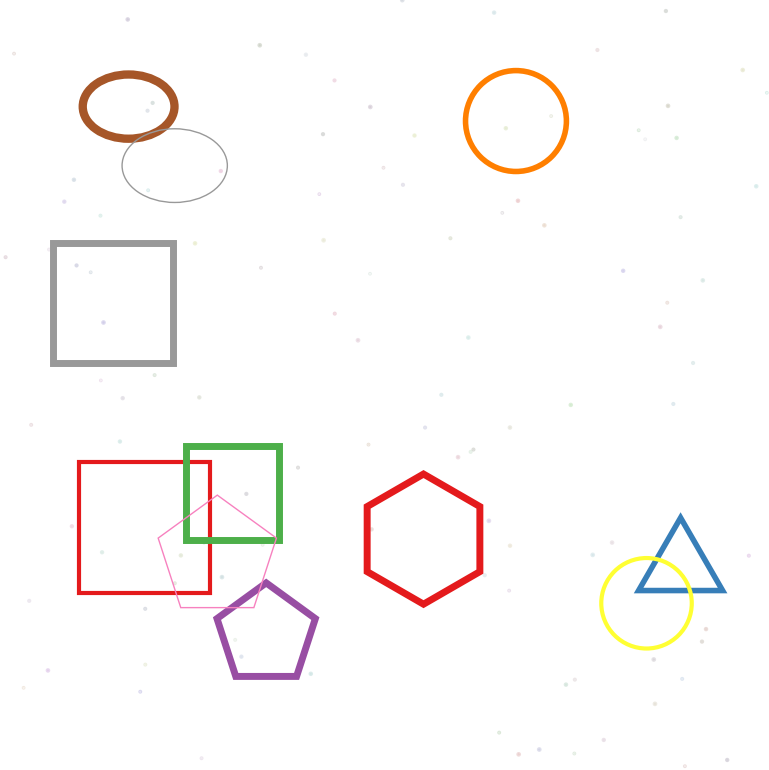[{"shape": "square", "thickness": 1.5, "radius": 0.42, "center": [0.187, 0.315]}, {"shape": "hexagon", "thickness": 2.5, "radius": 0.42, "center": [0.55, 0.3]}, {"shape": "triangle", "thickness": 2, "radius": 0.31, "center": [0.884, 0.265]}, {"shape": "square", "thickness": 2.5, "radius": 0.3, "center": [0.302, 0.36]}, {"shape": "pentagon", "thickness": 2.5, "radius": 0.34, "center": [0.346, 0.176]}, {"shape": "circle", "thickness": 2, "radius": 0.33, "center": [0.67, 0.843]}, {"shape": "circle", "thickness": 1.5, "radius": 0.29, "center": [0.84, 0.217]}, {"shape": "oval", "thickness": 3, "radius": 0.3, "center": [0.167, 0.862]}, {"shape": "pentagon", "thickness": 0.5, "radius": 0.4, "center": [0.282, 0.276]}, {"shape": "oval", "thickness": 0.5, "radius": 0.34, "center": [0.227, 0.785]}, {"shape": "square", "thickness": 2.5, "radius": 0.39, "center": [0.147, 0.607]}]